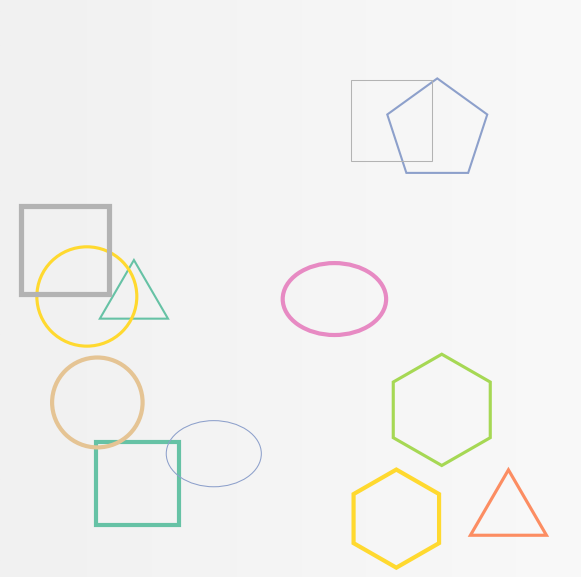[{"shape": "square", "thickness": 2, "radius": 0.36, "center": [0.236, 0.162]}, {"shape": "triangle", "thickness": 1, "radius": 0.34, "center": [0.23, 0.481]}, {"shape": "triangle", "thickness": 1.5, "radius": 0.38, "center": [0.875, 0.11]}, {"shape": "oval", "thickness": 0.5, "radius": 0.41, "center": [0.368, 0.214]}, {"shape": "pentagon", "thickness": 1, "radius": 0.45, "center": [0.752, 0.773]}, {"shape": "oval", "thickness": 2, "radius": 0.44, "center": [0.575, 0.481]}, {"shape": "hexagon", "thickness": 1.5, "radius": 0.48, "center": [0.76, 0.289]}, {"shape": "hexagon", "thickness": 2, "radius": 0.42, "center": [0.682, 0.101]}, {"shape": "circle", "thickness": 1.5, "radius": 0.43, "center": [0.149, 0.486]}, {"shape": "circle", "thickness": 2, "radius": 0.39, "center": [0.167, 0.302]}, {"shape": "square", "thickness": 0.5, "radius": 0.35, "center": [0.674, 0.791]}, {"shape": "square", "thickness": 2.5, "radius": 0.38, "center": [0.112, 0.566]}]